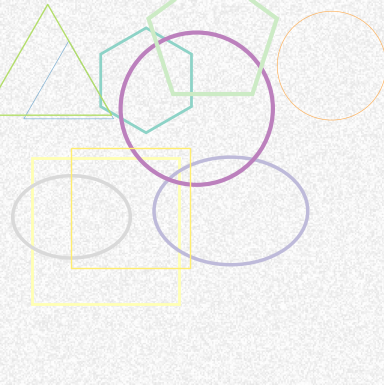[{"shape": "hexagon", "thickness": 2, "radius": 0.68, "center": [0.379, 0.791]}, {"shape": "square", "thickness": 2, "radius": 0.95, "center": [0.274, 0.399]}, {"shape": "oval", "thickness": 2.5, "radius": 1.0, "center": [0.6, 0.452]}, {"shape": "triangle", "thickness": 0.5, "radius": 0.67, "center": [0.178, 0.759]}, {"shape": "circle", "thickness": 0.5, "radius": 0.71, "center": [0.862, 0.829]}, {"shape": "triangle", "thickness": 1, "radius": 0.96, "center": [0.124, 0.797]}, {"shape": "oval", "thickness": 2.5, "radius": 0.76, "center": [0.186, 0.437]}, {"shape": "circle", "thickness": 3, "radius": 0.99, "center": [0.511, 0.718]}, {"shape": "pentagon", "thickness": 3, "radius": 0.88, "center": [0.553, 0.898]}, {"shape": "square", "thickness": 1, "radius": 0.78, "center": [0.339, 0.459]}]